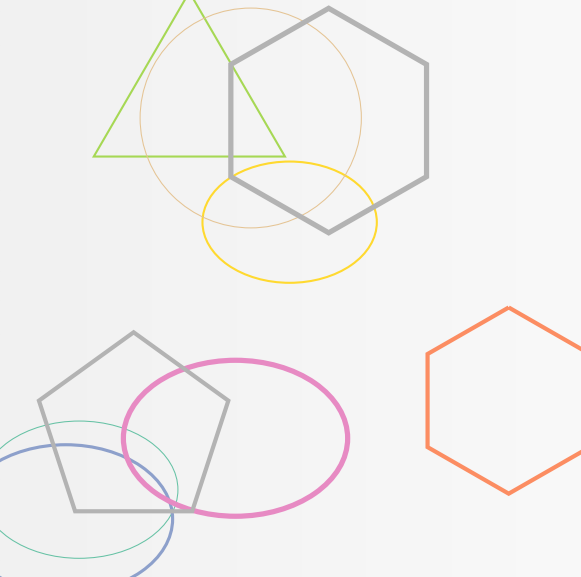[{"shape": "oval", "thickness": 0.5, "radius": 0.85, "center": [0.136, 0.151]}, {"shape": "hexagon", "thickness": 2, "radius": 0.81, "center": [0.875, 0.306]}, {"shape": "oval", "thickness": 1.5, "radius": 0.92, "center": [0.113, 0.1]}, {"shape": "oval", "thickness": 2.5, "radius": 0.96, "center": [0.405, 0.24]}, {"shape": "triangle", "thickness": 1, "radius": 0.95, "center": [0.326, 0.823]}, {"shape": "oval", "thickness": 1, "radius": 0.75, "center": [0.498, 0.614]}, {"shape": "circle", "thickness": 0.5, "radius": 0.95, "center": [0.431, 0.795]}, {"shape": "pentagon", "thickness": 2, "radius": 0.86, "center": [0.23, 0.252]}, {"shape": "hexagon", "thickness": 2.5, "radius": 0.97, "center": [0.565, 0.79]}]